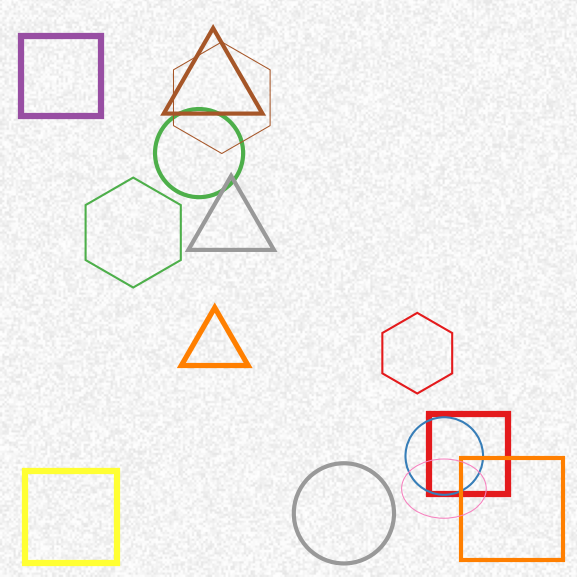[{"shape": "square", "thickness": 3, "radius": 0.34, "center": [0.811, 0.213]}, {"shape": "hexagon", "thickness": 1, "radius": 0.35, "center": [0.723, 0.388]}, {"shape": "circle", "thickness": 1, "radius": 0.34, "center": [0.769, 0.209]}, {"shape": "circle", "thickness": 2, "radius": 0.38, "center": [0.345, 0.734]}, {"shape": "hexagon", "thickness": 1, "radius": 0.48, "center": [0.231, 0.596]}, {"shape": "square", "thickness": 3, "radius": 0.35, "center": [0.106, 0.868]}, {"shape": "triangle", "thickness": 2.5, "radius": 0.33, "center": [0.372, 0.4]}, {"shape": "square", "thickness": 2, "radius": 0.44, "center": [0.887, 0.118]}, {"shape": "square", "thickness": 3, "radius": 0.4, "center": [0.123, 0.104]}, {"shape": "triangle", "thickness": 2, "radius": 0.49, "center": [0.369, 0.852]}, {"shape": "hexagon", "thickness": 0.5, "radius": 0.48, "center": [0.384, 0.83]}, {"shape": "oval", "thickness": 0.5, "radius": 0.37, "center": [0.769, 0.153]}, {"shape": "triangle", "thickness": 2, "radius": 0.43, "center": [0.4, 0.609]}, {"shape": "circle", "thickness": 2, "radius": 0.43, "center": [0.596, 0.11]}]